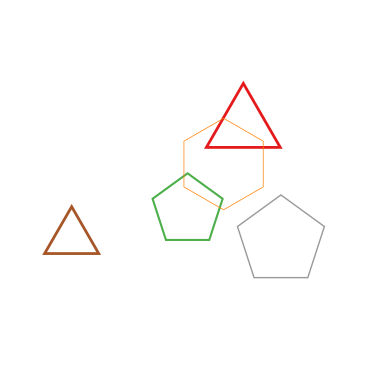[{"shape": "triangle", "thickness": 2, "radius": 0.55, "center": [0.632, 0.673]}, {"shape": "pentagon", "thickness": 1.5, "radius": 0.48, "center": [0.487, 0.454]}, {"shape": "hexagon", "thickness": 0.5, "radius": 0.59, "center": [0.581, 0.574]}, {"shape": "triangle", "thickness": 2, "radius": 0.41, "center": [0.186, 0.382]}, {"shape": "pentagon", "thickness": 1, "radius": 0.59, "center": [0.73, 0.375]}]